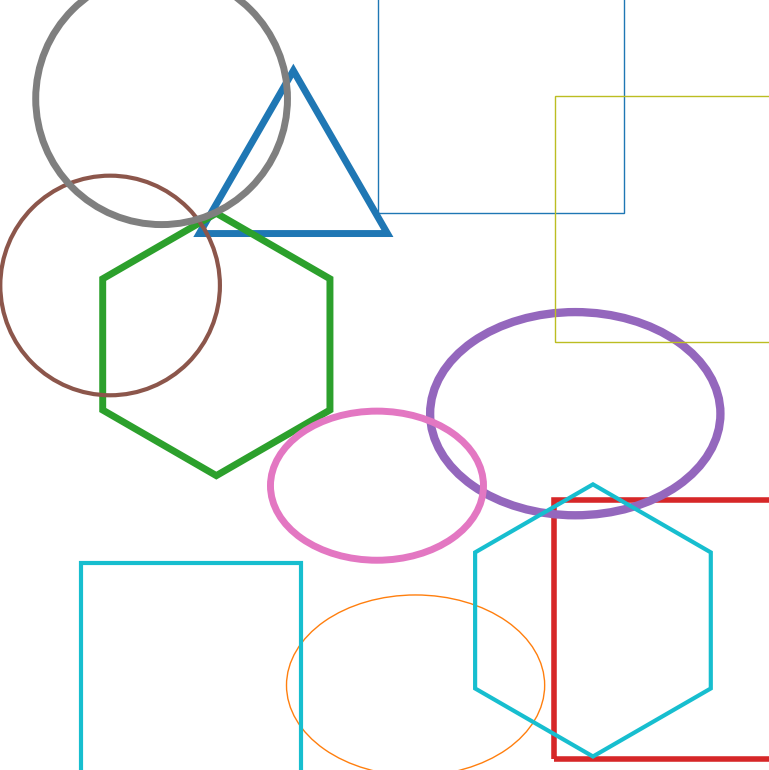[{"shape": "triangle", "thickness": 2.5, "radius": 0.71, "center": [0.381, 0.767]}, {"shape": "square", "thickness": 0.5, "radius": 0.8, "center": [0.651, 0.883]}, {"shape": "oval", "thickness": 0.5, "radius": 0.84, "center": [0.54, 0.11]}, {"shape": "hexagon", "thickness": 2.5, "radius": 0.85, "center": [0.281, 0.553]}, {"shape": "square", "thickness": 2, "radius": 0.84, "center": [0.887, 0.182]}, {"shape": "oval", "thickness": 3, "radius": 0.94, "center": [0.747, 0.463]}, {"shape": "circle", "thickness": 1.5, "radius": 0.71, "center": [0.143, 0.629]}, {"shape": "oval", "thickness": 2.5, "radius": 0.69, "center": [0.49, 0.369]}, {"shape": "circle", "thickness": 2.5, "radius": 0.82, "center": [0.21, 0.872]}, {"shape": "square", "thickness": 0.5, "radius": 0.8, "center": [0.881, 0.715]}, {"shape": "hexagon", "thickness": 1.5, "radius": 0.88, "center": [0.77, 0.194]}, {"shape": "square", "thickness": 1.5, "radius": 0.72, "center": [0.248, 0.126]}]